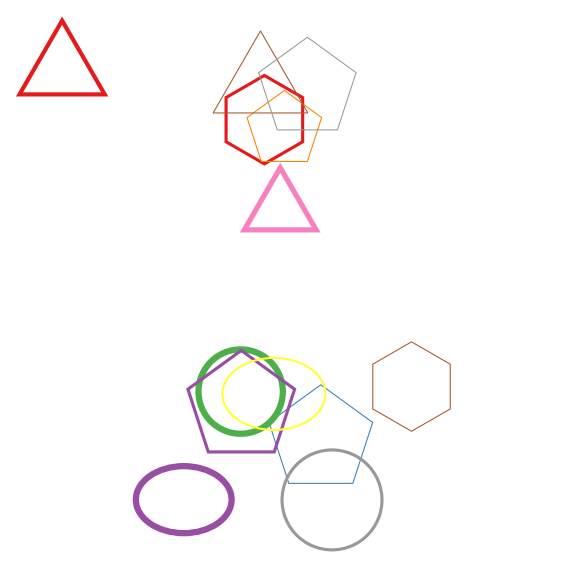[{"shape": "triangle", "thickness": 2, "radius": 0.43, "center": [0.108, 0.878]}, {"shape": "hexagon", "thickness": 1.5, "radius": 0.38, "center": [0.458, 0.792]}, {"shape": "pentagon", "thickness": 0.5, "radius": 0.47, "center": [0.556, 0.239]}, {"shape": "circle", "thickness": 3, "radius": 0.37, "center": [0.417, 0.321]}, {"shape": "pentagon", "thickness": 1.5, "radius": 0.49, "center": [0.418, 0.295]}, {"shape": "oval", "thickness": 3, "radius": 0.41, "center": [0.318, 0.134]}, {"shape": "pentagon", "thickness": 0.5, "radius": 0.34, "center": [0.492, 0.775]}, {"shape": "oval", "thickness": 1, "radius": 0.45, "center": [0.474, 0.317]}, {"shape": "hexagon", "thickness": 0.5, "radius": 0.39, "center": [0.713, 0.33]}, {"shape": "triangle", "thickness": 0.5, "radius": 0.47, "center": [0.451, 0.851]}, {"shape": "triangle", "thickness": 2.5, "radius": 0.36, "center": [0.485, 0.637]}, {"shape": "circle", "thickness": 1.5, "radius": 0.43, "center": [0.575, 0.133]}, {"shape": "pentagon", "thickness": 0.5, "radius": 0.44, "center": [0.532, 0.846]}]